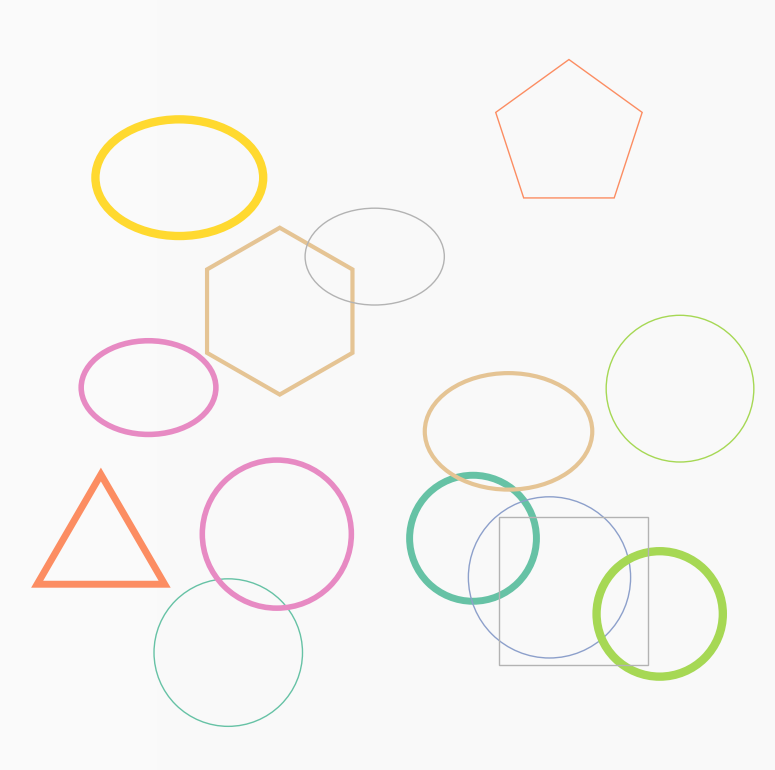[{"shape": "circle", "thickness": 0.5, "radius": 0.48, "center": [0.295, 0.152]}, {"shape": "circle", "thickness": 2.5, "radius": 0.41, "center": [0.61, 0.301]}, {"shape": "pentagon", "thickness": 0.5, "radius": 0.5, "center": [0.734, 0.823]}, {"shape": "triangle", "thickness": 2.5, "radius": 0.47, "center": [0.13, 0.289]}, {"shape": "circle", "thickness": 0.5, "radius": 0.52, "center": [0.709, 0.25]}, {"shape": "oval", "thickness": 2, "radius": 0.43, "center": [0.192, 0.497]}, {"shape": "circle", "thickness": 2, "radius": 0.48, "center": [0.357, 0.306]}, {"shape": "circle", "thickness": 0.5, "radius": 0.48, "center": [0.877, 0.495]}, {"shape": "circle", "thickness": 3, "radius": 0.41, "center": [0.851, 0.203]}, {"shape": "oval", "thickness": 3, "radius": 0.54, "center": [0.231, 0.769]}, {"shape": "oval", "thickness": 1.5, "radius": 0.54, "center": [0.656, 0.44]}, {"shape": "hexagon", "thickness": 1.5, "radius": 0.54, "center": [0.361, 0.596]}, {"shape": "oval", "thickness": 0.5, "radius": 0.45, "center": [0.483, 0.667]}, {"shape": "square", "thickness": 0.5, "radius": 0.48, "center": [0.74, 0.233]}]